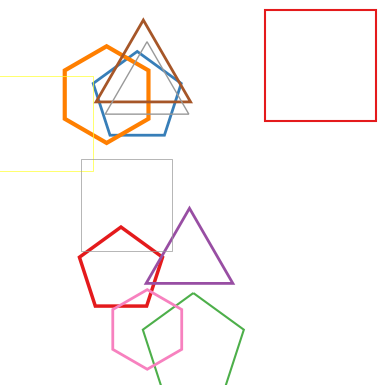[{"shape": "pentagon", "thickness": 2.5, "radius": 0.57, "center": [0.314, 0.297]}, {"shape": "square", "thickness": 1.5, "radius": 0.72, "center": [0.833, 0.829]}, {"shape": "pentagon", "thickness": 2, "radius": 0.6, "center": [0.356, 0.746]}, {"shape": "pentagon", "thickness": 1.5, "radius": 0.69, "center": [0.502, 0.101]}, {"shape": "triangle", "thickness": 2, "radius": 0.65, "center": [0.492, 0.329]}, {"shape": "hexagon", "thickness": 3, "radius": 0.63, "center": [0.277, 0.754]}, {"shape": "square", "thickness": 0.5, "radius": 0.62, "center": [0.118, 0.679]}, {"shape": "triangle", "thickness": 2, "radius": 0.71, "center": [0.372, 0.806]}, {"shape": "hexagon", "thickness": 2, "radius": 0.52, "center": [0.382, 0.144]}, {"shape": "triangle", "thickness": 1, "radius": 0.63, "center": [0.382, 0.766]}, {"shape": "square", "thickness": 0.5, "radius": 0.59, "center": [0.329, 0.468]}]